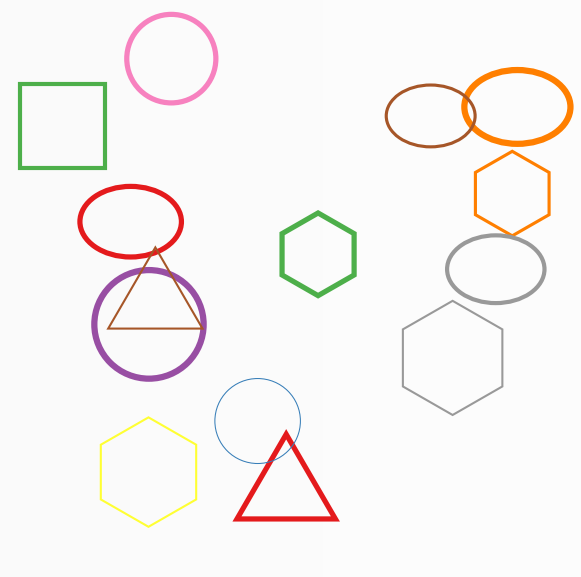[{"shape": "oval", "thickness": 2.5, "radius": 0.44, "center": [0.225, 0.615]}, {"shape": "triangle", "thickness": 2.5, "radius": 0.49, "center": [0.492, 0.149]}, {"shape": "circle", "thickness": 0.5, "radius": 0.37, "center": [0.443, 0.27]}, {"shape": "square", "thickness": 2, "radius": 0.37, "center": [0.108, 0.781]}, {"shape": "hexagon", "thickness": 2.5, "radius": 0.36, "center": [0.547, 0.559]}, {"shape": "circle", "thickness": 3, "radius": 0.47, "center": [0.256, 0.437]}, {"shape": "oval", "thickness": 3, "radius": 0.46, "center": [0.89, 0.814]}, {"shape": "hexagon", "thickness": 1.5, "radius": 0.37, "center": [0.881, 0.664]}, {"shape": "hexagon", "thickness": 1, "radius": 0.47, "center": [0.255, 0.182]}, {"shape": "triangle", "thickness": 1, "radius": 0.47, "center": [0.267, 0.477]}, {"shape": "oval", "thickness": 1.5, "radius": 0.38, "center": [0.741, 0.798]}, {"shape": "circle", "thickness": 2.5, "radius": 0.38, "center": [0.295, 0.898]}, {"shape": "hexagon", "thickness": 1, "radius": 0.49, "center": [0.779, 0.379]}, {"shape": "oval", "thickness": 2, "radius": 0.42, "center": [0.853, 0.533]}]